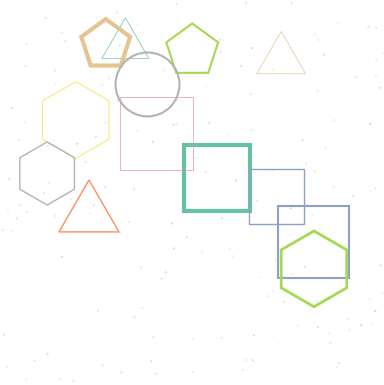[{"shape": "triangle", "thickness": 0.5, "radius": 0.35, "center": [0.326, 0.883]}, {"shape": "square", "thickness": 3, "radius": 0.43, "center": [0.563, 0.538]}, {"shape": "triangle", "thickness": 1, "radius": 0.45, "center": [0.231, 0.443]}, {"shape": "square", "thickness": 1, "radius": 0.36, "center": [0.718, 0.49]}, {"shape": "square", "thickness": 1.5, "radius": 0.46, "center": [0.815, 0.371]}, {"shape": "square", "thickness": 0.5, "radius": 0.47, "center": [0.407, 0.653]}, {"shape": "hexagon", "thickness": 2, "radius": 0.49, "center": [0.816, 0.302]}, {"shape": "pentagon", "thickness": 1.5, "radius": 0.35, "center": [0.499, 0.868]}, {"shape": "hexagon", "thickness": 0.5, "radius": 0.5, "center": [0.197, 0.688]}, {"shape": "triangle", "thickness": 0.5, "radius": 0.37, "center": [0.73, 0.845]}, {"shape": "pentagon", "thickness": 3, "radius": 0.33, "center": [0.275, 0.884]}, {"shape": "hexagon", "thickness": 1, "radius": 0.41, "center": [0.122, 0.549]}, {"shape": "circle", "thickness": 1.5, "radius": 0.42, "center": [0.383, 0.781]}]